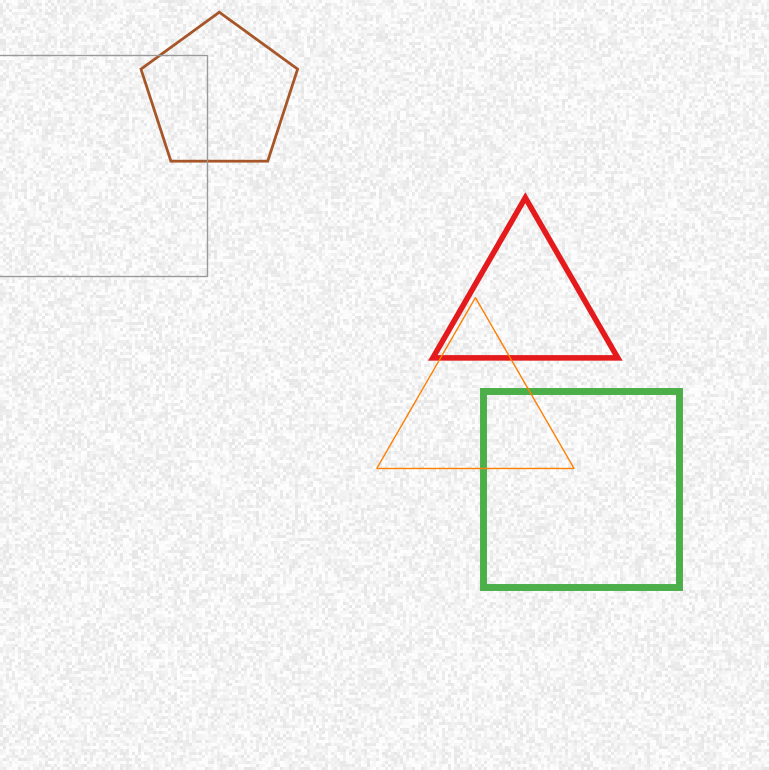[{"shape": "triangle", "thickness": 2, "radius": 0.69, "center": [0.682, 0.605]}, {"shape": "square", "thickness": 2.5, "radius": 0.64, "center": [0.754, 0.365]}, {"shape": "triangle", "thickness": 0.5, "radius": 0.74, "center": [0.617, 0.466]}, {"shape": "pentagon", "thickness": 1, "radius": 0.53, "center": [0.285, 0.877]}, {"shape": "square", "thickness": 0.5, "radius": 0.72, "center": [0.126, 0.785]}]